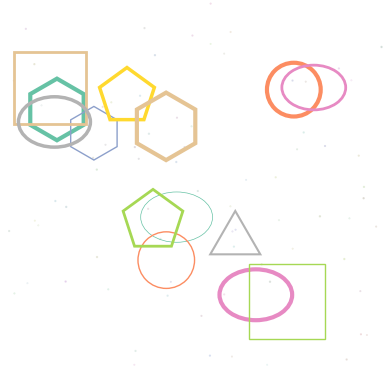[{"shape": "oval", "thickness": 0.5, "radius": 0.47, "center": [0.459, 0.436]}, {"shape": "hexagon", "thickness": 3, "radius": 0.4, "center": [0.148, 0.716]}, {"shape": "circle", "thickness": 1, "radius": 0.37, "center": [0.432, 0.324]}, {"shape": "circle", "thickness": 3, "radius": 0.35, "center": [0.763, 0.767]}, {"shape": "hexagon", "thickness": 1, "radius": 0.35, "center": [0.244, 0.654]}, {"shape": "oval", "thickness": 3, "radius": 0.47, "center": [0.664, 0.234]}, {"shape": "oval", "thickness": 2, "radius": 0.41, "center": [0.815, 0.773]}, {"shape": "pentagon", "thickness": 2, "radius": 0.41, "center": [0.397, 0.427]}, {"shape": "square", "thickness": 1, "radius": 0.49, "center": [0.746, 0.217]}, {"shape": "pentagon", "thickness": 2.5, "radius": 0.37, "center": [0.33, 0.75]}, {"shape": "hexagon", "thickness": 3, "radius": 0.44, "center": [0.431, 0.672]}, {"shape": "square", "thickness": 2, "radius": 0.47, "center": [0.13, 0.772]}, {"shape": "oval", "thickness": 2.5, "radius": 0.47, "center": [0.141, 0.683]}, {"shape": "triangle", "thickness": 1.5, "radius": 0.38, "center": [0.611, 0.377]}]